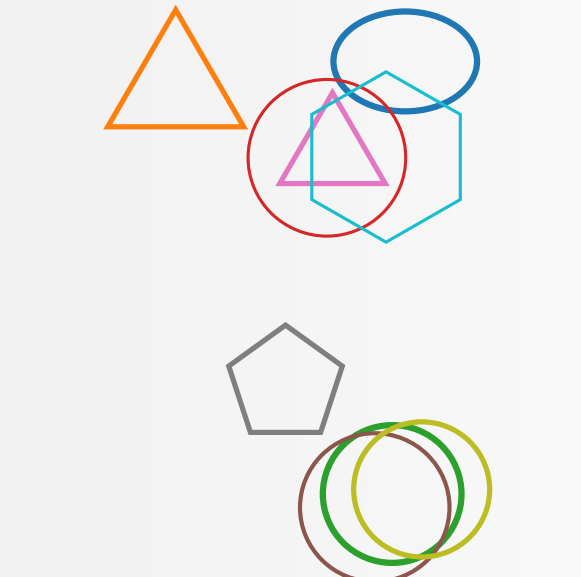[{"shape": "oval", "thickness": 3, "radius": 0.62, "center": [0.697, 0.893]}, {"shape": "triangle", "thickness": 2.5, "radius": 0.68, "center": [0.302, 0.847]}, {"shape": "circle", "thickness": 3, "radius": 0.6, "center": [0.675, 0.144]}, {"shape": "circle", "thickness": 1.5, "radius": 0.68, "center": [0.562, 0.726]}, {"shape": "circle", "thickness": 2, "radius": 0.64, "center": [0.645, 0.12]}, {"shape": "triangle", "thickness": 2.5, "radius": 0.52, "center": [0.572, 0.734]}, {"shape": "pentagon", "thickness": 2.5, "radius": 0.51, "center": [0.491, 0.333]}, {"shape": "circle", "thickness": 2.5, "radius": 0.58, "center": [0.725, 0.152]}, {"shape": "hexagon", "thickness": 1.5, "radius": 0.74, "center": [0.664, 0.727]}]